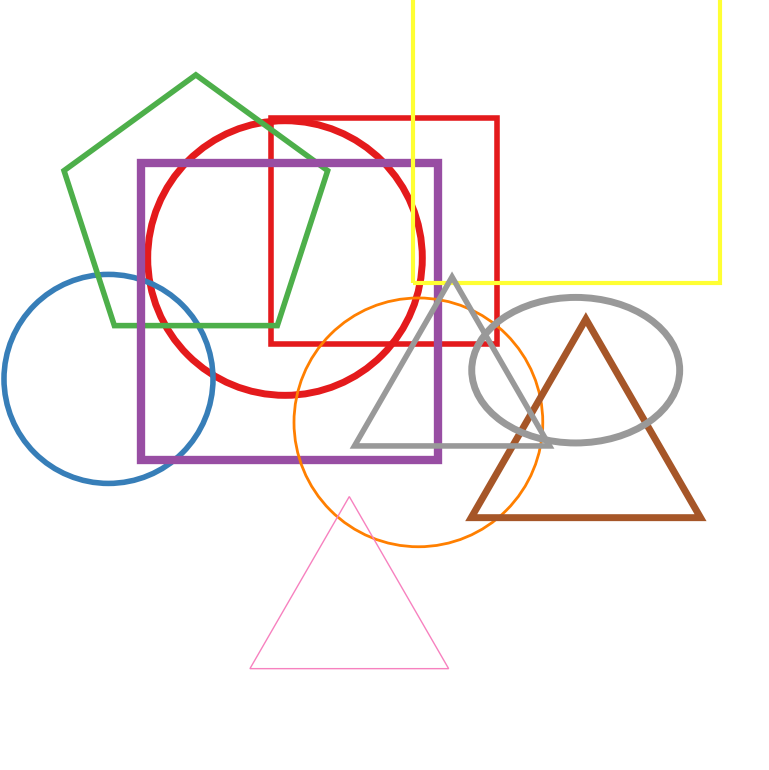[{"shape": "circle", "thickness": 2.5, "radius": 0.89, "center": [0.37, 0.665]}, {"shape": "square", "thickness": 2, "radius": 0.74, "center": [0.499, 0.7]}, {"shape": "circle", "thickness": 2, "radius": 0.68, "center": [0.141, 0.508]}, {"shape": "pentagon", "thickness": 2, "radius": 0.9, "center": [0.254, 0.723]}, {"shape": "square", "thickness": 3, "radius": 0.96, "center": [0.376, 0.596]}, {"shape": "circle", "thickness": 1, "radius": 0.81, "center": [0.543, 0.451]}, {"shape": "square", "thickness": 1.5, "radius": 1.0, "center": [0.735, 0.833]}, {"shape": "triangle", "thickness": 2.5, "radius": 0.86, "center": [0.761, 0.414]}, {"shape": "triangle", "thickness": 0.5, "radius": 0.74, "center": [0.454, 0.206]}, {"shape": "triangle", "thickness": 2, "radius": 0.73, "center": [0.587, 0.494]}, {"shape": "oval", "thickness": 2.5, "radius": 0.68, "center": [0.748, 0.519]}]